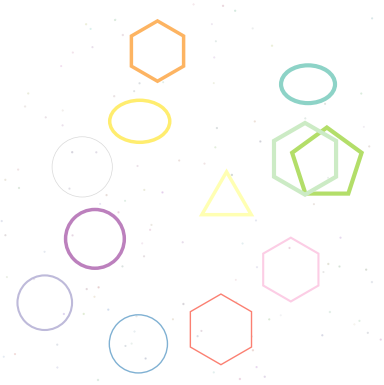[{"shape": "oval", "thickness": 3, "radius": 0.35, "center": [0.8, 0.781]}, {"shape": "triangle", "thickness": 2.5, "radius": 0.37, "center": [0.588, 0.479]}, {"shape": "circle", "thickness": 1.5, "radius": 0.35, "center": [0.116, 0.214]}, {"shape": "hexagon", "thickness": 1, "radius": 0.46, "center": [0.574, 0.145]}, {"shape": "circle", "thickness": 1, "radius": 0.38, "center": [0.359, 0.107]}, {"shape": "hexagon", "thickness": 2.5, "radius": 0.39, "center": [0.409, 0.867]}, {"shape": "pentagon", "thickness": 3, "radius": 0.47, "center": [0.849, 0.574]}, {"shape": "hexagon", "thickness": 1.5, "radius": 0.41, "center": [0.755, 0.3]}, {"shape": "circle", "thickness": 0.5, "radius": 0.39, "center": [0.214, 0.567]}, {"shape": "circle", "thickness": 2.5, "radius": 0.38, "center": [0.247, 0.38]}, {"shape": "hexagon", "thickness": 3, "radius": 0.47, "center": [0.792, 0.588]}, {"shape": "oval", "thickness": 2.5, "radius": 0.39, "center": [0.363, 0.685]}]